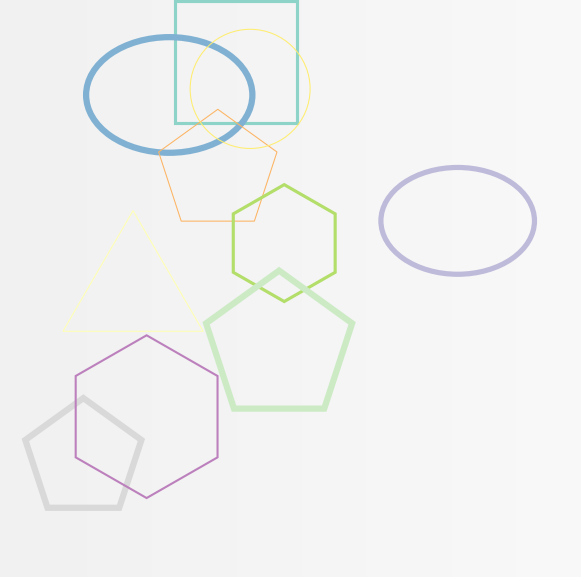[{"shape": "square", "thickness": 1.5, "radius": 0.53, "center": [0.406, 0.892]}, {"shape": "triangle", "thickness": 0.5, "radius": 0.7, "center": [0.229, 0.495]}, {"shape": "oval", "thickness": 2.5, "radius": 0.66, "center": [0.787, 0.617]}, {"shape": "oval", "thickness": 3, "radius": 0.72, "center": [0.291, 0.835]}, {"shape": "pentagon", "thickness": 0.5, "radius": 0.54, "center": [0.375, 0.703]}, {"shape": "hexagon", "thickness": 1.5, "radius": 0.51, "center": [0.489, 0.578]}, {"shape": "pentagon", "thickness": 3, "radius": 0.52, "center": [0.143, 0.205]}, {"shape": "hexagon", "thickness": 1, "radius": 0.7, "center": [0.252, 0.278]}, {"shape": "pentagon", "thickness": 3, "radius": 0.66, "center": [0.48, 0.398]}, {"shape": "circle", "thickness": 0.5, "radius": 0.52, "center": [0.43, 0.845]}]